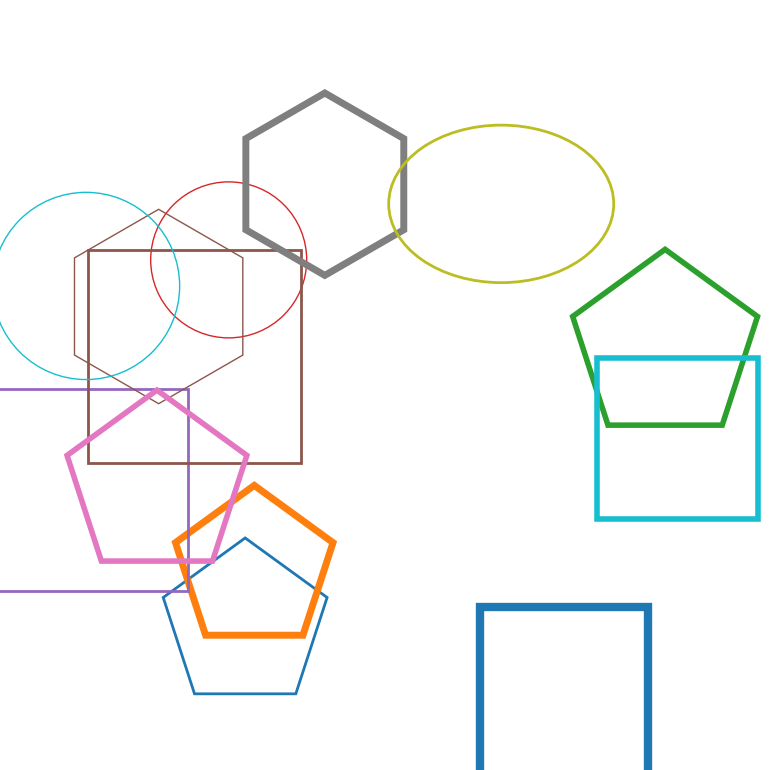[{"shape": "pentagon", "thickness": 1, "radius": 0.56, "center": [0.318, 0.189]}, {"shape": "square", "thickness": 3, "radius": 0.55, "center": [0.732, 0.102]}, {"shape": "pentagon", "thickness": 2.5, "radius": 0.54, "center": [0.33, 0.262]}, {"shape": "pentagon", "thickness": 2, "radius": 0.63, "center": [0.864, 0.55]}, {"shape": "circle", "thickness": 0.5, "radius": 0.51, "center": [0.297, 0.662]}, {"shape": "square", "thickness": 1, "radius": 0.66, "center": [0.113, 0.364]}, {"shape": "hexagon", "thickness": 0.5, "radius": 0.63, "center": [0.206, 0.602]}, {"shape": "square", "thickness": 1, "radius": 0.69, "center": [0.252, 0.536]}, {"shape": "pentagon", "thickness": 2, "radius": 0.61, "center": [0.204, 0.371]}, {"shape": "hexagon", "thickness": 2.5, "radius": 0.59, "center": [0.422, 0.761]}, {"shape": "oval", "thickness": 1, "radius": 0.73, "center": [0.651, 0.735]}, {"shape": "square", "thickness": 2, "radius": 0.52, "center": [0.88, 0.43]}, {"shape": "circle", "thickness": 0.5, "radius": 0.61, "center": [0.112, 0.629]}]